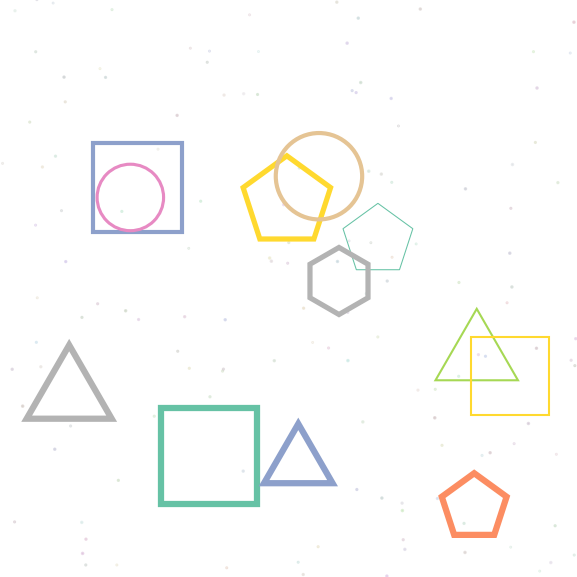[{"shape": "pentagon", "thickness": 0.5, "radius": 0.32, "center": [0.654, 0.583]}, {"shape": "square", "thickness": 3, "radius": 0.41, "center": [0.362, 0.21]}, {"shape": "pentagon", "thickness": 3, "radius": 0.3, "center": [0.821, 0.121]}, {"shape": "square", "thickness": 2, "radius": 0.38, "center": [0.238, 0.674]}, {"shape": "triangle", "thickness": 3, "radius": 0.34, "center": [0.517, 0.197]}, {"shape": "circle", "thickness": 1.5, "radius": 0.29, "center": [0.226, 0.657]}, {"shape": "triangle", "thickness": 1, "radius": 0.41, "center": [0.826, 0.382]}, {"shape": "pentagon", "thickness": 2.5, "radius": 0.4, "center": [0.497, 0.65]}, {"shape": "square", "thickness": 1, "radius": 0.34, "center": [0.884, 0.348]}, {"shape": "circle", "thickness": 2, "radius": 0.37, "center": [0.552, 0.694]}, {"shape": "triangle", "thickness": 3, "radius": 0.43, "center": [0.12, 0.317]}, {"shape": "hexagon", "thickness": 2.5, "radius": 0.29, "center": [0.587, 0.513]}]